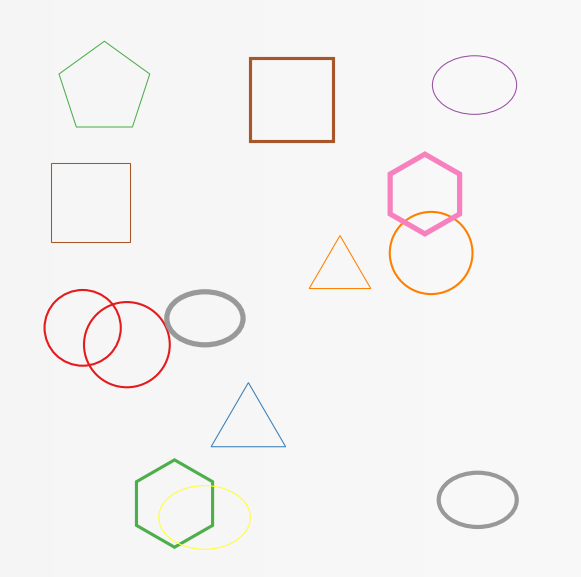[{"shape": "circle", "thickness": 1, "radius": 0.33, "center": [0.142, 0.431]}, {"shape": "circle", "thickness": 1, "radius": 0.37, "center": [0.218, 0.402]}, {"shape": "triangle", "thickness": 0.5, "radius": 0.37, "center": [0.427, 0.263]}, {"shape": "pentagon", "thickness": 0.5, "radius": 0.41, "center": [0.18, 0.846]}, {"shape": "hexagon", "thickness": 1.5, "radius": 0.38, "center": [0.3, 0.127]}, {"shape": "oval", "thickness": 0.5, "radius": 0.36, "center": [0.816, 0.852]}, {"shape": "circle", "thickness": 1, "radius": 0.36, "center": [0.742, 0.561]}, {"shape": "triangle", "thickness": 0.5, "radius": 0.31, "center": [0.585, 0.53]}, {"shape": "oval", "thickness": 0.5, "radius": 0.39, "center": [0.352, 0.103]}, {"shape": "square", "thickness": 1.5, "radius": 0.36, "center": [0.502, 0.827]}, {"shape": "square", "thickness": 0.5, "radius": 0.34, "center": [0.156, 0.648]}, {"shape": "hexagon", "thickness": 2.5, "radius": 0.35, "center": [0.731, 0.663]}, {"shape": "oval", "thickness": 2, "radius": 0.34, "center": [0.822, 0.134]}, {"shape": "oval", "thickness": 2.5, "radius": 0.33, "center": [0.353, 0.448]}]